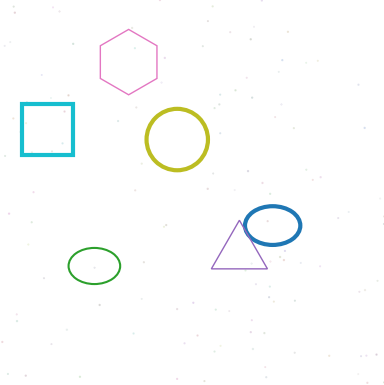[{"shape": "oval", "thickness": 3, "radius": 0.36, "center": [0.708, 0.414]}, {"shape": "oval", "thickness": 1.5, "radius": 0.34, "center": [0.245, 0.309]}, {"shape": "triangle", "thickness": 1, "radius": 0.42, "center": [0.622, 0.344]}, {"shape": "hexagon", "thickness": 1, "radius": 0.42, "center": [0.334, 0.839]}, {"shape": "circle", "thickness": 3, "radius": 0.4, "center": [0.46, 0.638]}, {"shape": "square", "thickness": 3, "radius": 0.33, "center": [0.123, 0.664]}]